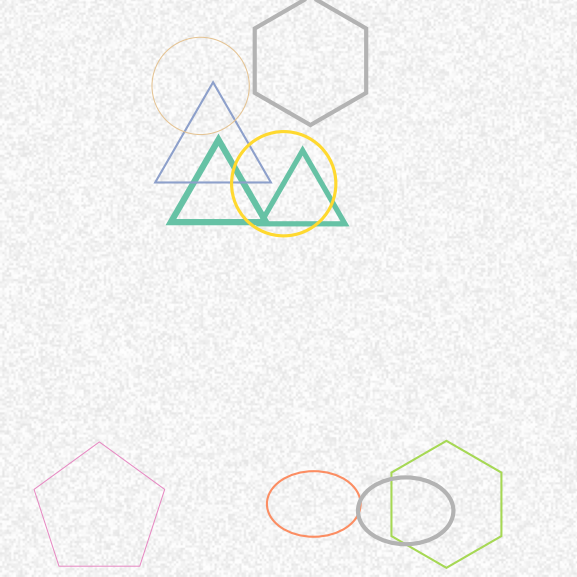[{"shape": "triangle", "thickness": 2.5, "radius": 0.42, "center": [0.524, 0.654]}, {"shape": "triangle", "thickness": 3, "radius": 0.48, "center": [0.378, 0.662]}, {"shape": "oval", "thickness": 1, "radius": 0.41, "center": [0.543, 0.126]}, {"shape": "triangle", "thickness": 1, "radius": 0.58, "center": [0.369, 0.741]}, {"shape": "pentagon", "thickness": 0.5, "radius": 0.59, "center": [0.172, 0.115]}, {"shape": "hexagon", "thickness": 1, "radius": 0.55, "center": [0.773, 0.126]}, {"shape": "circle", "thickness": 1.5, "radius": 0.45, "center": [0.491, 0.681]}, {"shape": "circle", "thickness": 0.5, "radius": 0.42, "center": [0.347, 0.85]}, {"shape": "oval", "thickness": 2, "radius": 0.41, "center": [0.702, 0.115]}, {"shape": "hexagon", "thickness": 2, "radius": 0.56, "center": [0.538, 0.894]}]